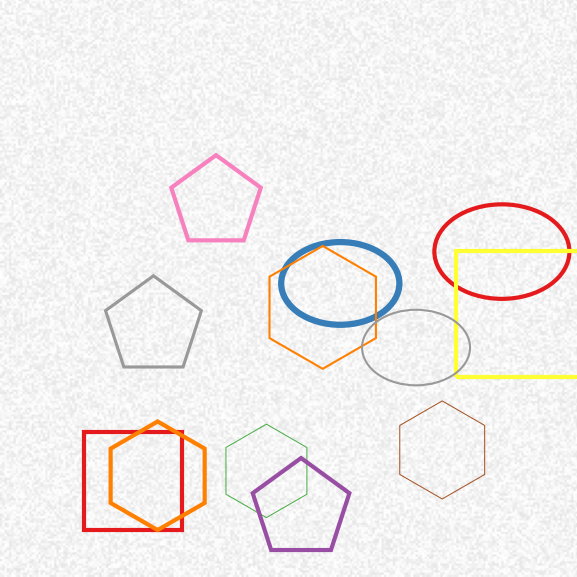[{"shape": "oval", "thickness": 2, "radius": 0.58, "center": [0.869, 0.563]}, {"shape": "square", "thickness": 2, "radius": 0.42, "center": [0.23, 0.166]}, {"shape": "oval", "thickness": 3, "radius": 0.51, "center": [0.589, 0.508]}, {"shape": "hexagon", "thickness": 0.5, "radius": 0.4, "center": [0.461, 0.184]}, {"shape": "pentagon", "thickness": 2, "radius": 0.44, "center": [0.521, 0.118]}, {"shape": "hexagon", "thickness": 2, "radius": 0.47, "center": [0.273, 0.175]}, {"shape": "hexagon", "thickness": 1, "radius": 0.53, "center": [0.559, 0.467]}, {"shape": "square", "thickness": 2, "radius": 0.54, "center": [0.898, 0.455]}, {"shape": "hexagon", "thickness": 0.5, "radius": 0.42, "center": [0.766, 0.22]}, {"shape": "pentagon", "thickness": 2, "radius": 0.41, "center": [0.374, 0.649]}, {"shape": "pentagon", "thickness": 1.5, "radius": 0.44, "center": [0.266, 0.434]}, {"shape": "oval", "thickness": 1, "radius": 0.47, "center": [0.72, 0.397]}]